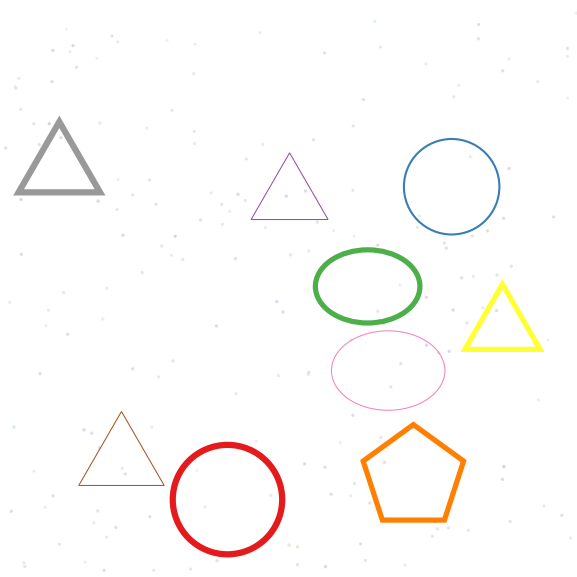[{"shape": "circle", "thickness": 3, "radius": 0.47, "center": [0.394, 0.134]}, {"shape": "circle", "thickness": 1, "radius": 0.41, "center": [0.782, 0.676]}, {"shape": "oval", "thickness": 2.5, "radius": 0.45, "center": [0.637, 0.503]}, {"shape": "triangle", "thickness": 0.5, "radius": 0.38, "center": [0.501, 0.657]}, {"shape": "pentagon", "thickness": 2.5, "radius": 0.46, "center": [0.716, 0.172]}, {"shape": "triangle", "thickness": 2.5, "radius": 0.38, "center": [0.87, 0.432]}, {"shape": "triangle", "thickness": 0.5, "radius": 0.43, "center": [0.21, 0.201]}, {"shape": "oval", "thickness": 0.5, "radius": 0.49, "center": [0.672, 0.357]}, {"shape": "triangle", "thickness": 3, "radius": 0.41, "center": [0.103, 0.707]}]